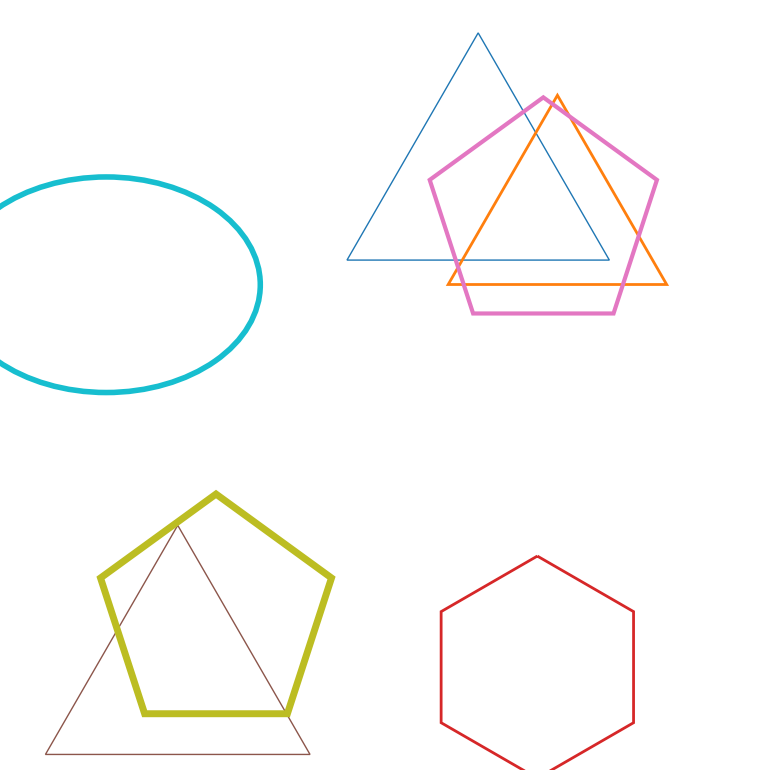[{"shape": "triangle", "thickness": 0.5, "radius": 0.98, "center": [0.621, 0.761]}, {"shape": "triangle", "thickness": 1, "radius": 0.82, "center": [0.724, 0.712]}, {"shape": "hexagon", "thickness": 1, "radius": 0.72, "center": [0.698, 0.134]}, {"shape": "triangle", "thickness": 0.5, "radius": 0.99, "center": [0.231, 0.119]}, {"shape": "pentagon", "thickness": 1.5, "radius": 0.78, "center": [0.706, 0.718]}, {"shape": "pentagon", "thickness": 2.5, "radius": 0.79, "center": [0.281, 0.201]}, {"shape": "oval", "thickness": 2, "radius": 1.0, "center": [0.138, 0.63]}]